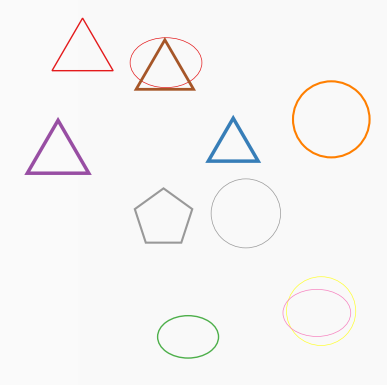[{"shape": "oval", "thickness": 0.5, "radius": 0.46, "center": [0.428, 0.837]}, {"shape": "triangle", "thickness": 1, "radius": 0.46, "center": [0.213, 0.862]}, {"shape": "triangle", "thickness": 2.5, "radius": 0.37, "center": [0.602, 0.619]}, {"shape": "oval", "thickness": 1, "radius": 0.39, "center": [0.485, 0.125]}, {"shape": "triangle", "thickness": 2.5, "radius": 0.46, "center": [0.15, 0.596]}, {"shape": "circle", "thickness": 1.5, "radius": 0.49, "center": [0.855, 0.69]}, {"shape": "circle", "thickness": 0.5, "radius": 0.45, "center": [0.829, 0.192]}, {"shape": "triangle", "thickness": 2, "radius": 0.43, "center": [0.425, 0.811]}, {"shape": "oval", "thickness": 0.5, "radius": 0.44, "center": [0.818, 0.187]}, {"shape": "circle", "thickness": 0.5, "radius": 0.45, "center": [0.634, 0.446]}, {"shape": "pentagon", "thickness": 1.5, "radius": 0.39, "center": [0.422, 0.433]}]